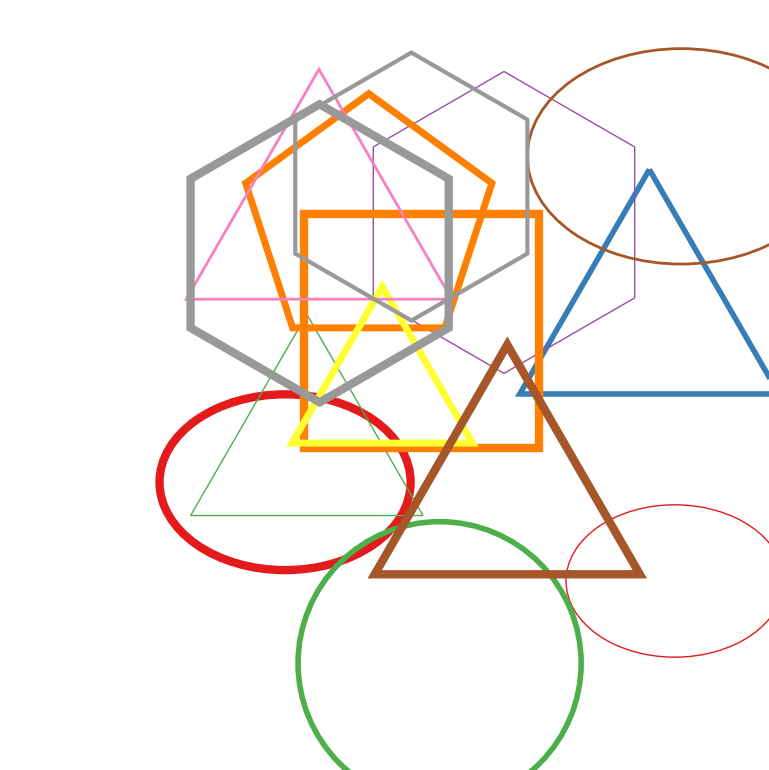[{"shape": "oval", "thickness": 3, "radius": 0.82, "center": [0.37, 0.374]}, {"shape": "oval", "thickness": 0.5, "radius": 0.71, "center": [0.876, 0.245]}, {"shape": "triangle", "thickness": 2, "radius": 0.97, "center": [0.843, 0.586]}, {"shape": "circle", "thickness": 2, "radius": 0.92, "center": [0.571, 0.139]}, {"shape": "triangle", "thickness": 0.5, "radius": 0.87, "center": [0.398, 0.418]}, {"shape": "hexagon", "thickness": 0.5, "radius": 0.98, "center": [0.655, 0.711]}, {"shape": "pentagon", "thickness": 2.5, "radius": 0.84, "center": [0.479, 0.71]}, {"shape": "square", "thickness": 3, "radius": 0.76, "center": [0.548, 0.57]}, {"shape": "triangle", "thickness": 2.5, "radius": 0.68, "center": [0.496, 0.492]}, {"shape": "oval", "thickness": 1, "radius": 1.0, "center": [0.885, 0.797]}, {"shape": "triangle", "thickness": 3, "radius": 0.99, "center": [0.659, 0.354]}, {"shape": "triangle", "thickness": 1, "radius": 0.99, "center": [0.414, 0.711]}, {"shape": "hexagon", "thickness": 3, "radius": 0.97, "center": [0.415, 0.671]}, {"shape": "hexagon", "thickness": 1.5, "radius": 0.87, "center": [0.534, 0.758]}]